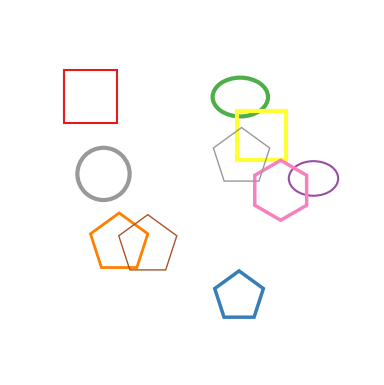[{"shape": "square", "thickness": 1.5, "radius": 0.34, "center": [0.235, 0.749]}, {"shape": "pentagon", "thickness": 2.5, "radius": 0.33, "center": [0.621, 0.23]}, {"shape": "oval", "thickness": 3, "radius": 0.36, "center": [0.624, 0.748]}, {"shape": "oval", "thickness": 1.5, "radius": 0.32, "center": [0.814, 0.536]}, {"shape": "pentagon", "thickness": 2, "radius": 0.39, "center": [0.309, 0.368]}, {"shape": "square", "thickness": 3, "radius": 0.32, "center": [0.68, 0.648]}, {"shape": "pentagon", "thickness": 1, "radius": 0.4, "center": [0.384, 0.363]}, {"shape": "hexagon", "thickness": 2.5, "radius": 0.39, "center": [0.729, 0.506]}, {"shape": "circle", "thickness": 3, "radius": 0.34, "center": [0.269, 0.548]}, {"shape": "pentagon", "thickness": 1, "radius": 0.38, "center": [0.627, 0.592]}]